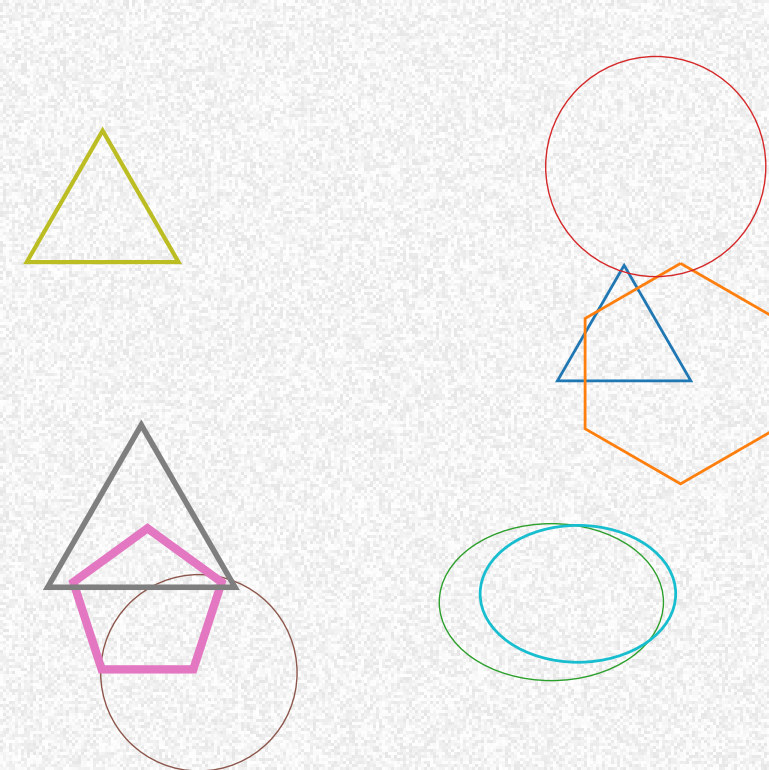[{"shape": "triangle", "thickness": 1, "radius": 0.5, "center": [0.811, 0.555]}, {"shape": "hexagon", "thickness": 1, "radius": 0.72, "center": [0.884, 0.515]}, {"shape": "oval", "thickness": 0.5, "radius": 0.73, "center": [0.716, 0.218]}, {"shape": "circle", "thickness": 0.5, "radius": 0.71, "center": [0.852, 0.784]}, {"shape": "circle", "thickness": 0.5, "radius": 0.64, "center": [0.258, 0.126]}, {"shape": "pentagon", "thickness": 3, "radius": 0.51, "center": [0.192, 0.213]}, {"shape": "triangle", "thickness": 2, "radius": 0.7, "center": [0.184, 0.308]}, {"shape": "triangle", "thickness": 1.5, "radius": 0.57, "center": [0.133, 0.717]}, {"shape": "oval", "thickness": 1, "radius": 0.63, "center": [0.751, 0.229]}]